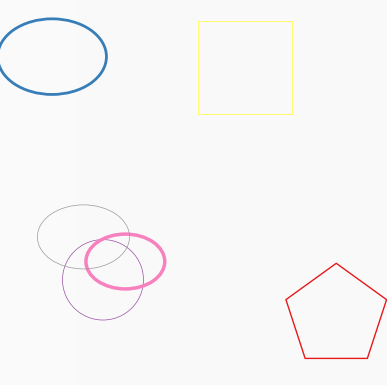[{"shape": "pentagon", "thickness": 1, "radius": 0.68, "center": [0.868, 0.18]}, {"shape": "oval", "thickness": 2, "radius": 0.7, "center": [0.134, 0.853]}, {"shape": "circle", "thickness": 0.5, "radius": 0.52, "center": [0.266, 0.273]}, {"shape": "square", "thickness": 0.5, "radius": 0.61, "center": [0.633, 0.825]}, {"shape": "oval", "thickness": 2.5, "radius": 0.51, "center": [0.323, 0.321]}, {"shape": "oval", "thickness": 0.5, "radius": 0.59, "center": [0.215, 0.385]}]